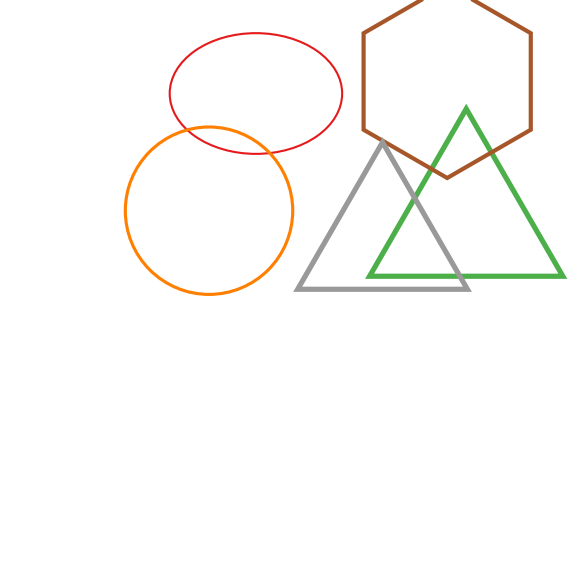[{"shape": "oval", "thickness": 1, "radius": 0.75, "center": [0.443, 0.837]}, {"shape": "triangle", "thickness": 2.5, "radius": 0.97, "center": [0.807, 0.617]}, {"shape": "circle", "thickness": 1.5, "radius": 0.72, "center": [0.362, 0.634]}, {"shape": "hexagon", "thickness": 2, "radius": 0.84, "center": [0.774, 0.858]}, {"shape": "triangle", "thickness": 2.5, "radius": 0.85, "center": [0.662, 0.583]}]